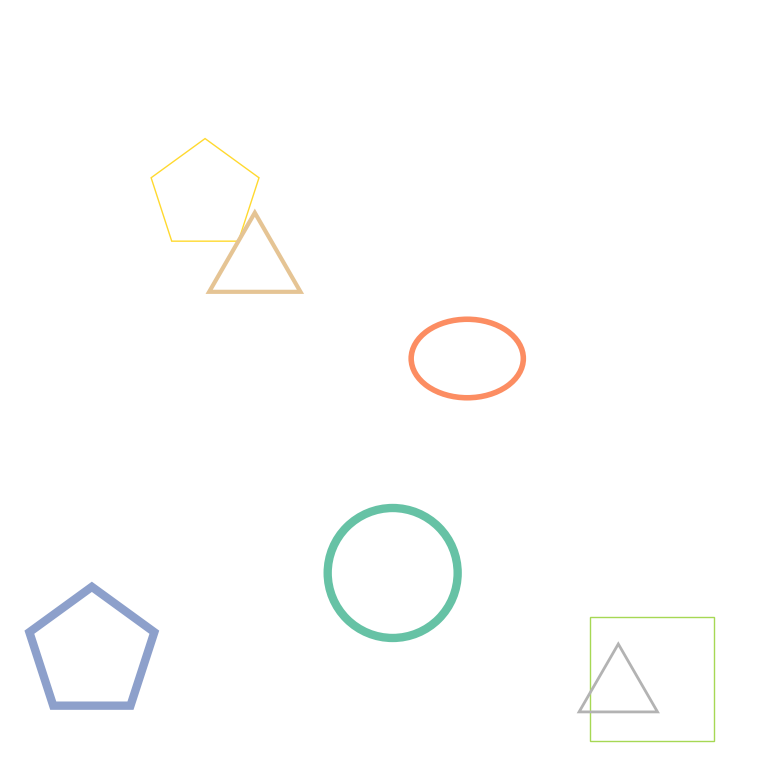[{"shape": "circle", "thickness": 3, "radius": 0.42, "center": [0.51, 0.256]}, {"shape": "oval", "thickness": 2, "radius": 0.36, "center": [0.607, 0.534]}, {"shape": "pentagon", "thickness": 3, "radius": 0.43, "center": [0.119, 0.153]}, {"shape": "square", "thickness": 0.5, "radius": 0.4, "center": [0.847, 0.118]}, {"shape": "pentagon", "thickness": 0.5, "radius": 0.37, "center": [0.266, 0.746]}, {"shape": "triangle", "thickness": 1.5, "radius": 0.34, "center": [0.331, 0.655]}, {"shape": "triangle", "thickness": 1, "radius": 0.29, "center": [0.803, 0.105]}]